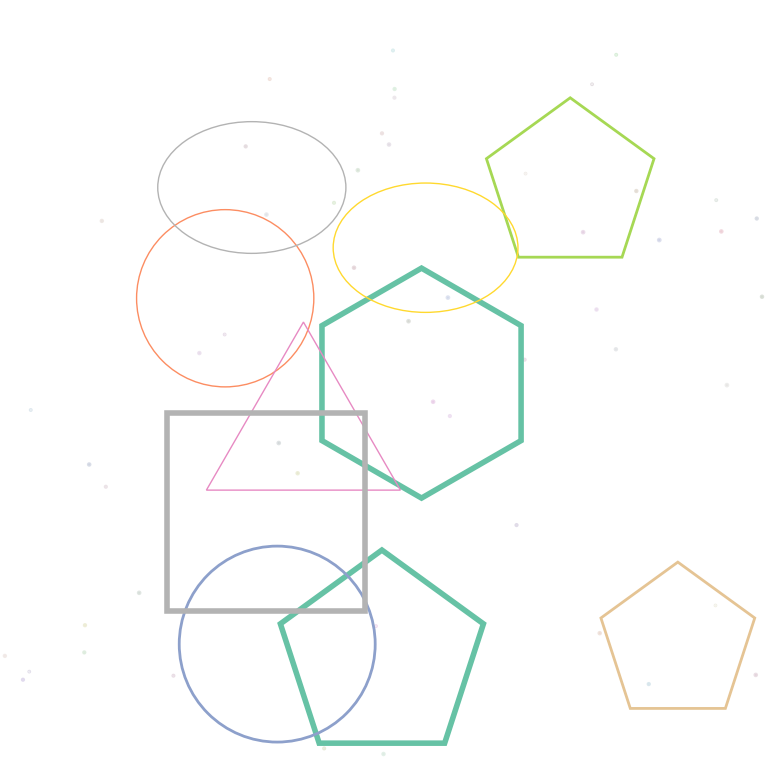[{"shape": "hexagon", "thickness": 2, "radius": 0.75, "center": [0.547, 0.502]}, {"shape": "pentagon", "thickness": 2, "radius": 0.69, "center": [0.496, 0.147]}, {"shape": "circle", "thickness": 0.5, "radius": 0.58, "center": [0.292, 0.613]}, {"shape": "circle", "thickness": 1, "radius": 0.64, "center": [0.36, 0.164]}, {"shape": "triangle", "thickness": 0.5, "radius": 0.73, "center": [0.394, 0.436]}, {"shape": "pentagon", "thickness": 1, "radius": 0.57, "center": [0.741, 0.759]}, {"shape": "oval", "thickness": 0.5, "radius": 0.6, "center": [0.553, 0.678]}, {"shape": "pentagon", "thickness": 1, "radius": 0.53, "center": [0.88, 0.165]}, {"shape": "oval", "thickness": 0.5, "radius": 0.61, "center": [0.327, 0.756]}, {"shape": "square", "thickness": 2, "radius": 0.64, "center": [0.345, 0.335]}]